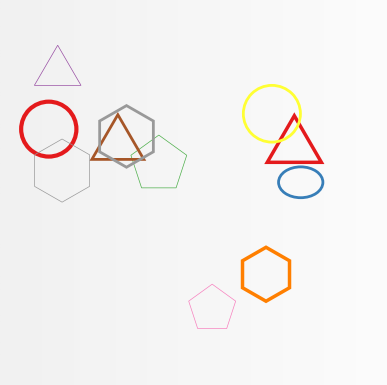[{"shape": "triangle", "thickness": 2.5, "radius": 0.4, "center": [0.76, 0.619]}, {"shape": "circle", "thickness": 3, "radius": 0.36, "center": [0.126, 0.665]}, {"shape": "oval", "thickness": 2, "radius": 0.29, "center": [0.776, 0.527]}, {"shape": "pentagon", "thickness": 0.5, "radius": 0.38, "center": [0.41, 0.573]}, {"shape": "triangle", "thickness": 0.5, "radius": 0.35, "center": [0.149, 0.813]}, {"shape": "hexagon", "thickness": 2.5, "radius": 0.35, "center": [0.686, 0.288]}, {"shape": "circle", "thickness": 2, "radius": 0.37, "center": [0.702, 0.705]}, {"shape": "triangle", "thickness": 2, "radius": 0.39, "center": [0.304, 0.625]}, {"shape": "pentagon", "thickness": 0.5, "radius": 0.32, "center": [0.548, 0.198]}, {"shape": "hexagon", "thickness": 2, "radius": 0.4, "center": [0.326, 0.646]}, {"shape": "hexagon", "thickness": 0.5, "radius": 0.41, "center": [0.16, 0.557]}]